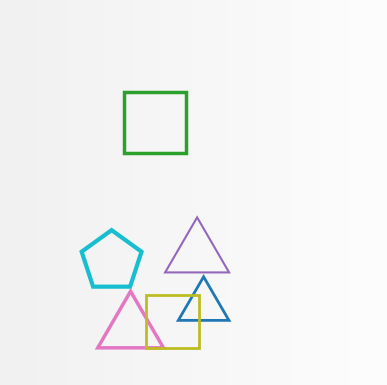[{"shape": "triangle", "thickness": 2, "radius": 0.38, "center": [0.525, 0.206]}, {"shape": "square", "thickness": 2.5, "radius": 0.4, "center": [0.399, 0.681]}, {"shape": "triangle", "thickness": 1.5, "radius": 0.48, "center": [0.509, 0.34]}, {"shape": "triangle", "thickness": 2.5, "radius": 0.49, "center": [0.337, 0.146]}, {"shape": "square", "thickness": 2, "radius": 0.34, "center": [0.445, 0.164]}, {"shape": "pentagon", "thickness": 3, "radius": 0.41, "center": [0.288, 0.321]}]